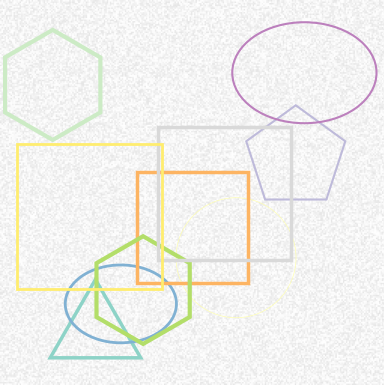[{"shape": "triangle", "thickness": 2.5, "radius": 0.68, "center": [0.248, 0.138]}, {"shape": "circle", "thickness": 0.5, "radius": 0.78, "center": [0.613, 0.331]}, {"shape": "pentagon", "thickness": 1.5, "radius": 0.68, "center": [0.768, 0.591]}, {"shape": "oval", "thickness": 2, "radius": 0.72, "center": [0.314, 0.211]}, {"shape": "square", "thickness": 2.5, "radius": 0.72, "center": [0.5, 0.409]}, {"shape": "hexagon", "thickness": 3, "radius": 0.7, "center": [0.372, 0.247]}, {"shape": "square", "thickness": 2.5, "radius": 0.86, "center": [0.584, 0.496]}, {"shape": "oval", "thickness": 1.5, "radius": 0.94, "center": [0.791, 0.811]}, {"shape": "hexagon", "thickness": 3, "radius": 0.71, "center": [0.137, 0.779]}, {"shape": "square", "thickness": 2, "radius": 0.94, "center": [0.232, 0.438]}]